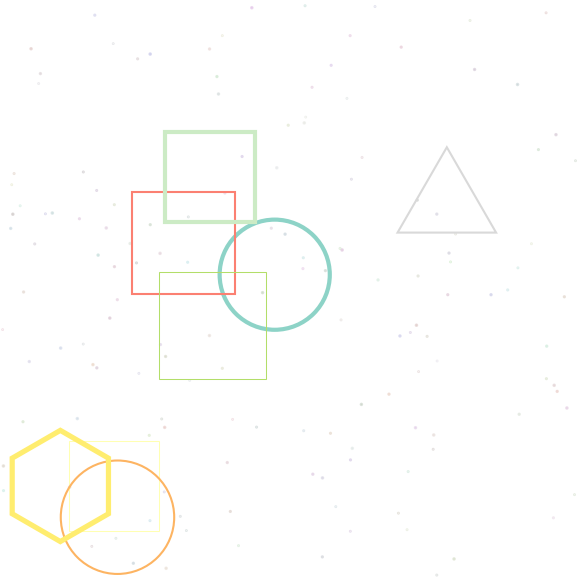[{"shape": "circle", "thickness": 2, "radius": 0.48, "center": [0.476, 0.523]}, {"shape": "square", "thickness": 0.5, "radius": 0.39, "center": [0.197, 0.157]}, {"shape": "square", "thickness": 1, "radius": 0.45, "center": [0.318, 0.578]}, {"shape": "circle", "thickness": 1, "radius": 0.49, "center": [0.203, 0.103]}, {"shape": "square", "thickness": 0.5, "radius": 0.46, "center": [0.368, 0.435]}, {"shape": "triangle", "thickness": 1, "radius": 0.49, "center": [0.774, 0.646]}, {"shape": "square", "thickness": 2, "radius": 0.39, "center": [0.364, 0.692]}, {"shape": "hexagon", "thickness": 2.5, "radius": 0.48, "center": [0.104, 0.158]}]